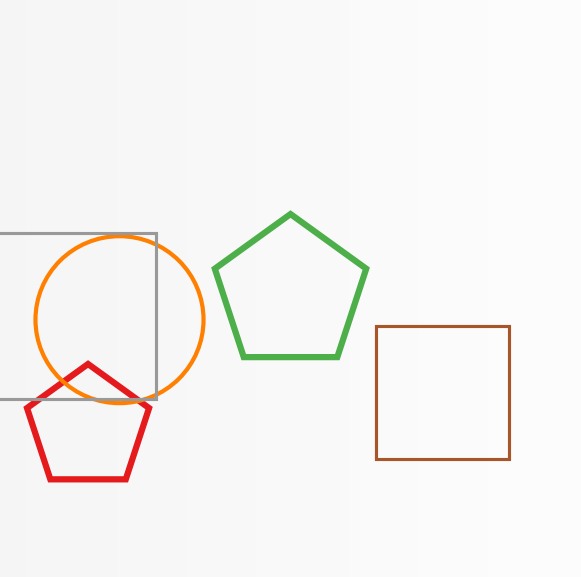[{"shape": "pentagon", "thickness": 3, "radius": 0.55, "center": [0.151, 0.258]}, {"shape": "pentagon", "thickness": 3, "radius": 0.68, "center": [0.5, 0.492]}, {"shape": "circle", "thickness": 2, "radius": 0.72, "center": [0.206, 0.446]}, {"shape": "square", "thickness": 1.5, "radius": 0.57, "center": [0.761, 0.319]}, {"shape": "square", "thickness": 1.5, "radius": 0.72, "center": [0.125, 0.452]}]